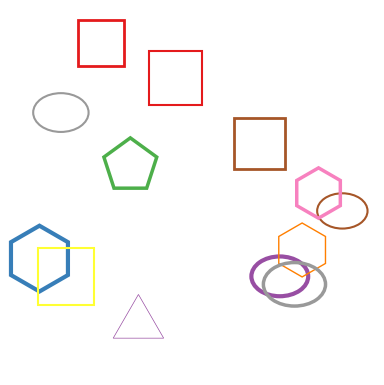[{"shape": "square", "thickness": 1.5, "radius": 0.35, "center": [0.456, 0.797]}, {"shape": "square", "thickness": 2, "radius": 0.3, "center": [0.263, 0.888]}, {"shape": "hexagon", "thickness": 3, "radius": 0.43, "center": [0.102, 0.328]}, {"shape": "pentagon", "thickness": 2.5, "radius": 0.36, "center": [0.339, 0.57]}, {"shape": "triangle", "thickness": 0.5, "radius": 0.38, "center": [0.36, 0.159]}, {"shape": "oval", "thickness": 3, "radius": 0.37, "center": [0.727, 0.282]}, {"shape": "hexagon", "thickness": 1, "radius": 0.35, "center": [0.785, 0.351]}, {"shape": "square", "thickness": 1.5, "radius": 0.37, "center": [0.172, 0.282]}, {"shape": "square", "thickness": 2, "radius": 0.33, "center": [0.674, 0.628]}, {"shape": "oval", "thickness": 1.5, "radius": 0.33, "center": [0.889, 0.452]}, {"shape": "hexagon", "thickness": 2.5, "radius": 0.33, "center": [0.827, 0.499]}, {"shape": "oval", "thickness": 2.5, "radius": 0.4, "center": [0.765, 0.262]}, {"shape": "oval", "thickness": 1.5, "radius": 0.36, "center": [0.158, 0.708]}]